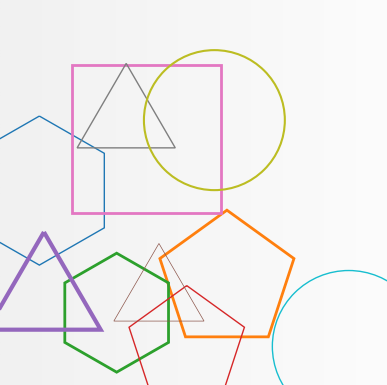[{"shape": "hexagon", "thickness": 1, "radius": 0.97, "center": [0.102, 0.505]}, {"shape": "pentagon", "thickness": 2, "radius": 0.91, "center": [0.586, 0.272]}, {"shape": "hexagon", "thickness": 2, "radius": 0.77, "center": [0.301, 0.188]}, {"shape": "pentagon", "thickness": 1, "radius": 0.78, "center": [0.482, 0.102]}, {"shape": "triangle", "thickness": 3, "radius": 0.85, "center": [0.113, 0.228]}, {"shape": "triangle", "thickness": 0.5, "radius": 0.67, "center": [0.41, 0.233]}, {"shape": "square", "thickness": 2, "radius": 0.96, "center": [0.378, 0.639]}, {"shape": "triangle", "thickness": 1, "radius": 0.73, "center": [0.326, 0.689]}, {"shape": "circle", "thickness": 1.5, "radius": 0.91, "center": [0.553, 0.688]}, {"shape": "circle", "thickness": 1, "radius": 0.99, "center": [0.9, 0.1]}]